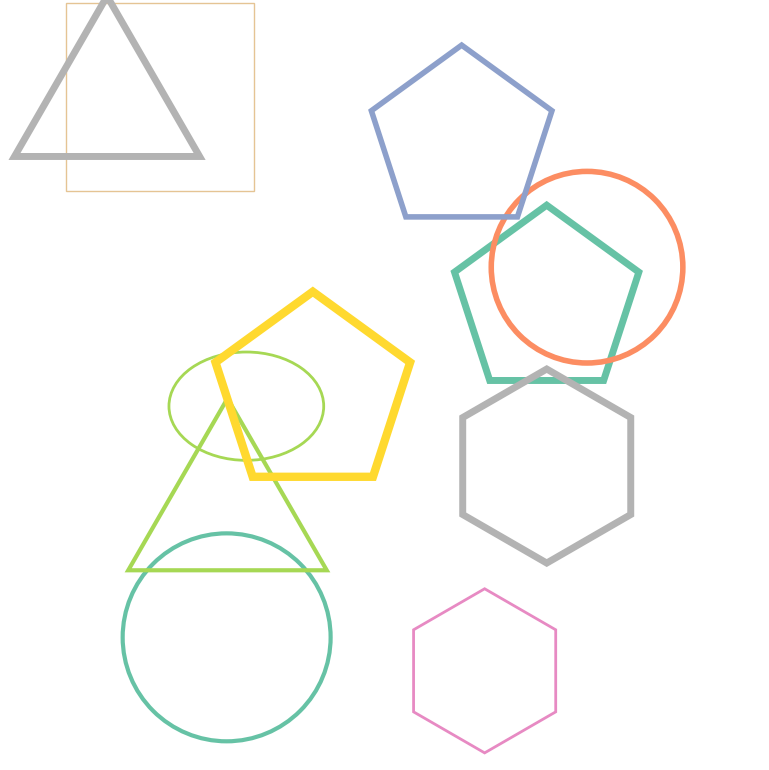[{"shape": "pentagon", "thickness": 2.5, "radius": 0.63, "center": [0.71, 0.608]}, {"shape": "circle", "thickness": 1.5, "radius": 0.68, "center": [0.294, 0.172]}, {"shape": "circle", "thickness": 2, "radius": 0.62, "center": [0.762, 0.653]}, {"shape": "pentagon", "thickness": 2, "radius": 0.62, "center": [0.6, 0.818]}, {"shape": "hexagon", "thickness": 1, "radius": 0.53, "center": [0.629, 0.129]}, {"shape": "triangle", "thickness": 1.5, "radius": 0.74, "center": [0.295, 0.334]}, {"shape": "oval", "thickness": 1, "radius": 0.5, "center": [0.32, 0.472]}, {"shape": "pentagon", "thickness": 3, "radius": 0.66, "center": [0.406, 0.488]}, {"shape": "square", "thickness": 0.5, "radius": 0.61, "center": [0.208, 0.874]}, {"shape": "triangle", "thickness": 2.5, "radius": 0.69, "center": [0.139, 0.866]}, {"shape": "hexagon", "thickness": 2.5, "radius": 0.63, "center": [0.71, 0.395]}]